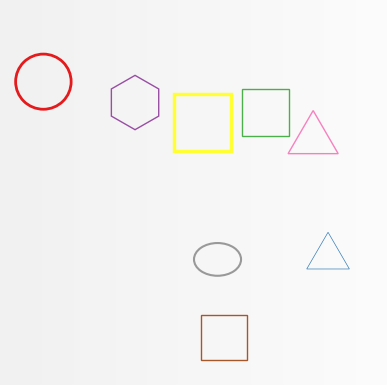[{"shape": "circle", "thickness": 2, "radius": 0.36, "center": [0.112, 0.788]}, {"shape": "triangle", "thickness": 0.5, "radius": 0.32, "center": [0.847, 0.333]}, {"shape": "square", "thickness": 1, "radius": 0.3, "center": [0.686, 0.709]}, {"shape": "hexagon", "thickness": 1, "radius": 0.35, "center": [0.348, 0.734]}, {"shape": "square", "thickness": 2.5, "radius": 0.37, "center": [0.523, 0.681]}, {"shape": "square", "thickness": 1, "radius": 0.3, "center": [0.579, 0.124]}, {"shape": "triangle", "thickness": 1, "radius": 0.37, "center": [0.808, 0.638]}, {"shape": "oval", "thickness": 1.5, "radius": 0.3, "center": [0.561, 0.326]}]